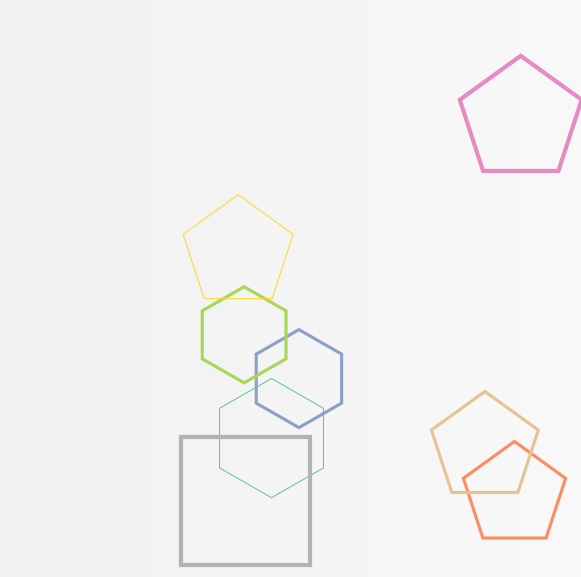[{"shape": "hexagon", "thickness": 0.5, "radius": 0.52, "center": [0.467, 0.241]}, {"shape": "pentagon", "thickness": 1.5, "radius": 0.46, "center": [0.885, 0.142]}, {"shape": "hexagon", "thickness": 1.5, "radius": 0.42, "center": [0.514, 0.344]}, {"shape": "pentagon", "thickness": 2, "radius": 0.55, "center": [0.896, 0.792]}, {"shape": "hexagon", "thickness": 1.5, "radius": 0.42, "center": [0.42, 0.419]}, {"shape": "pentagon", "thickness": 0.5, "radius": 0.5, "center": [0.41, 0.563]}, {"shape": "pentagon", "thickness": 1.5, "radius": 0.48, "center": [0.834, 0.225]}, {"shape": "square", "thickness": 2, "radius": 0.56, "center": [0.423, 0.132]}]